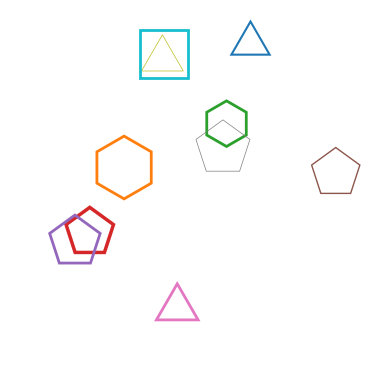[{"shape": "triangle", "thickness": 1.5, "radius": 0.29, "center": [0.651, 0.887]}, {"shape": "hexagon", "thickness": 2, "radius": 0.41, "center": [0.322, 0.565]}, {"shape": "hexagon", "thickness": 2, "radius": 0.3, "center": [0.588, 0.679]}, {"shape": "pentagon", "thickness": 2.5, "radius": 0.32, "center": [0.233, 0.397]}, {"shape": "pentagon", "thickness": 2, "radius": 0.34, "center": [0.195, 0.372]}, {"shape": "pentagon", "thickness": 1, "radius": 0.33, "center": [0.872, 0.551]}, {"shape": "triangle", "thickness": 2, "radius": 0.31, "center": [0.46, 0.2]}, {"shape": "pentagon", "thickness": 0.5, "radius": 0.37, "center": [0.579, 0.615]}, {"shape": "triangle", "thickness": 0.5, "radius": 0.31, "center": [0.422, 0.847]}, {"shape": "square", "thickness": 2, "radius": 0.31, "center": [0.426, 0.86]}]